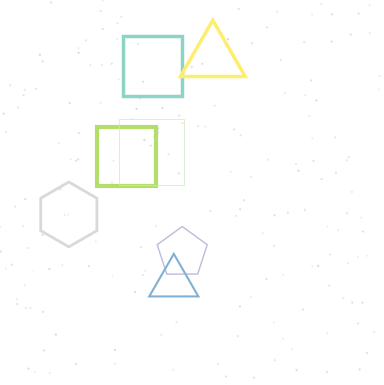[{"shape": "square", "thickness": 2.5, "radius": 0.39, "center": [0.396, 0.829]}, {"shape": "pentagon", "thickness": 1, "radius": 0.34, "center": [0.473, 0.343]}, {"shape": "triangle", "thickness": 1.5, "radius": 0.37, "center": [0.451, 0.267]}, {"shape": "square", "thickness": 3, "radius": 0.39, "center": [0.329, 0.594]}, {"shape": "hexagon", "thickness": 2, "radius": 0.42, "center": [0.179, 0.443]}, {"shape": "square", "thickness": 0.5, "radius": 0.43, "center": [0.394, 0.605]}, {"shape": "triangle", "thickness": 2.5, "radius": 0.49, "center": [0.553, 0.85]}]